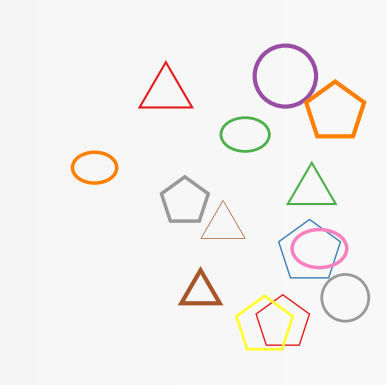[{"shape": "pentagon", "thickness": 1, "radius": 0.36, "center": [0.73, 0.162]}, {"shape": "triangle", "thickness": 1.5, "radius": 0.39, "center": [0.428, 0.76]}, {"shape": "pentagon", "thickness": 1, "radius": 0.42, "center": [0.799, 0.346]}, {"shape": "oval", "thickness": 2, "radius": 0.31, "center": [0.633, 0.651]}, {"shape": "triangle", "thickness": 1.5, "radius": 0.36, "center": [0.805, 0.506]}, {"shape": "circle", "thickness": 3, "radius": 0.4, "center": [0.736, 0.802]}, {"shape": "oval", "thickness": 2.5, "radius": 0.29, "center": [0.244, 0.565]}, {"shape": "pentagon", "thickness": 3, "radius": 0.39, "center": [0.865, 0.71]}, {"shape": "pentagon", "thickness": 2, "radius": 0.38, "center": [0.683, 0.155]}, {"shape": "triangle", "thickness": 0.5, "radius": 0.33, "center": [0.576, 0.413]}, {"shape": "triangle", "thickness": 3, "radius": 0.29, "center": [0.518, 0.241]}, {"shape": "oval", "thickness": 2.5, "radius": 0.35, "center": [0.824, 0.354]}, {"shape": "pentagon", "thickness": 2.5, "radius": 0.32, "center": [0.477, 0.477]}, {"shape": "circle", "thickness": 2, "radius": 0.3, "center": [0.891, 0.226]}]